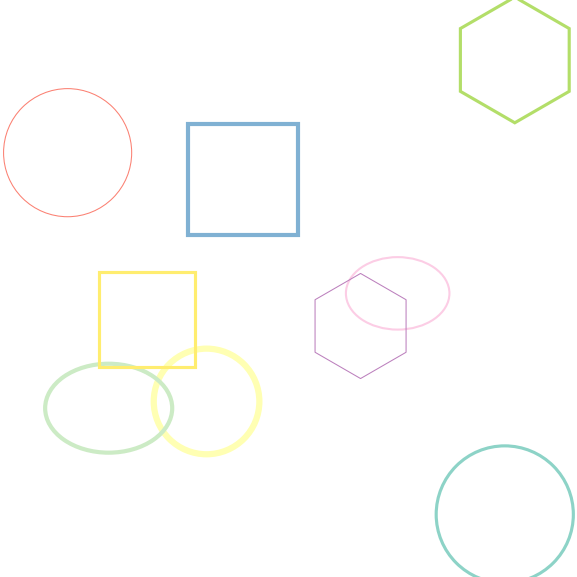[{"shape": "circle", "thickness": 1.5, "radius": 0.59, "center": [0.874, 0.108]}, {"shape": "circle", "thickness": 3, "radius": 0.46, "center": [0.358, 0.304]}, {"shape": "circle", "thickness": 0.5, "radius": 0.55, "center": [0.117, 0.735]}, {"shape": "square", "thickness": 2, "radius": 0.48, "center": [0.42, 0.688]}, {"shape": "hexagon", "thickness": 1.5, "radius": 0.54, "center": [0.891, 0.895]}, {"shape": "oval", "thickness": 1, "radius": 0.45, "center": [0.689, 0.491]}, {"shape": "hexagon", "thickness": 0.5, "radius": 0.45, "center": [0.624, 0.435]}, {"shape": "oval", "thickness": 2, "radius": 0.55, "center": [0.188, 0.292]}, {"shape": "square", "thickness": 1.5, "radius": 0.41, "center": [0.255, 0.446]}]